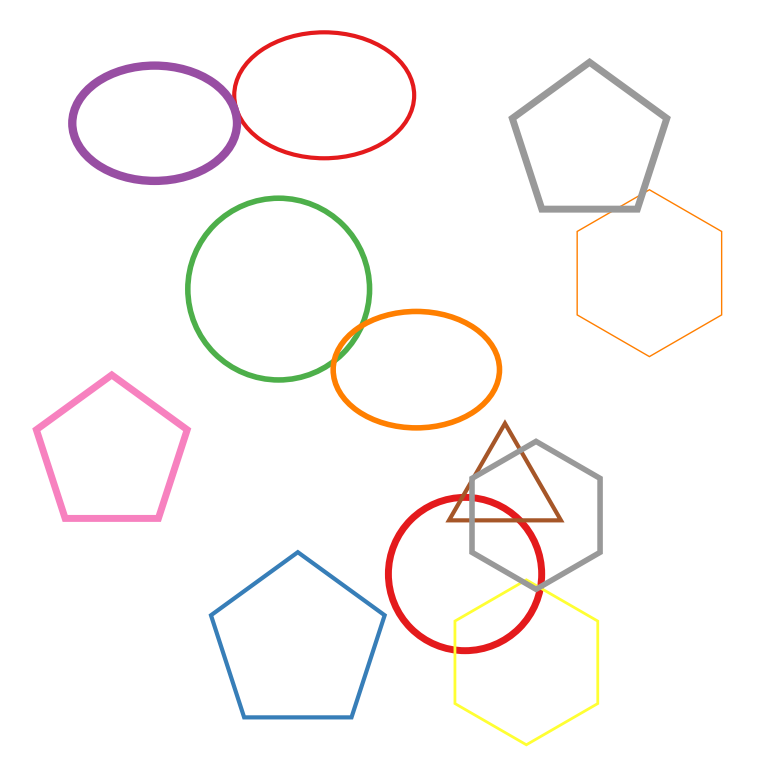[{"shape": "oval", "thickness": 1.5, "radius": 0.58, "center": [0.421, 0.876]}, {"shape": "circle", "thickness": 2.5, "radius": 0.5, "center": [0.604, 0.254]}, {"shape": "pentagon", "thickness": 1.5, "radius": 0.59, "center": [0.387, 0.164]}, {"shape": "circle", "thickness": 2, "radius": 0.59, "center": [0.362, 0.625]}, {"shape": "oval", "thickness": 3, "radius": 0.53, "center": [0.201, 0.84]}, {"shape": "hexagon", "thickness": 0.5, "radius": 0.54, "center": [0.843, 0.645]}, {"shape": "oval", "thickness": 2, "radius": 0.54, "center": [0.541, 0.52]}, {"shape": "hexagon", "thickness": 1, "radius": 0.54, "center": [0.684, 0.14]}, {"shape": "triangle", "thickness": 1.5, "radius": 0.42, "center": [0.656, 0.366]}, {"shape": "pentagon", "thickness": 2.5, "radius": 0.51, "center": [0.145, 0.41]}, {"shape": "hexagon", "thickness": 2, "radius": 0.48, "center": [0.696, 0.331]}, {"shape": "pentagon", "thickness": 2.5, "radius": 0.53, "center": [0.766, 0.814]}]